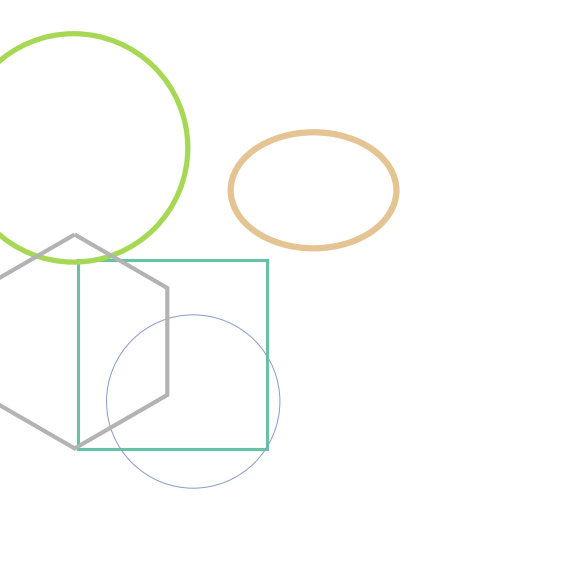[{"shape": "square", "thickness": 1.5, "radius": 0.82, "center": [0.298, 0.385]}, {"shape": "circle", "thickness": 0.5, "radius": 0.75, "center": [0.335, 0.304]}, {"shape": "circle", "thickness": 2.5, "radius": 0.99, "center": [0.127, 0.743]}, {"shape": "oval", "thickness": 3, "radius": 0.72, "center": [0.543, 0.67]}, {"shape": "hexagon", "thickness": 2, "radius": 0.93, "center": [0.129, 0.408]}]